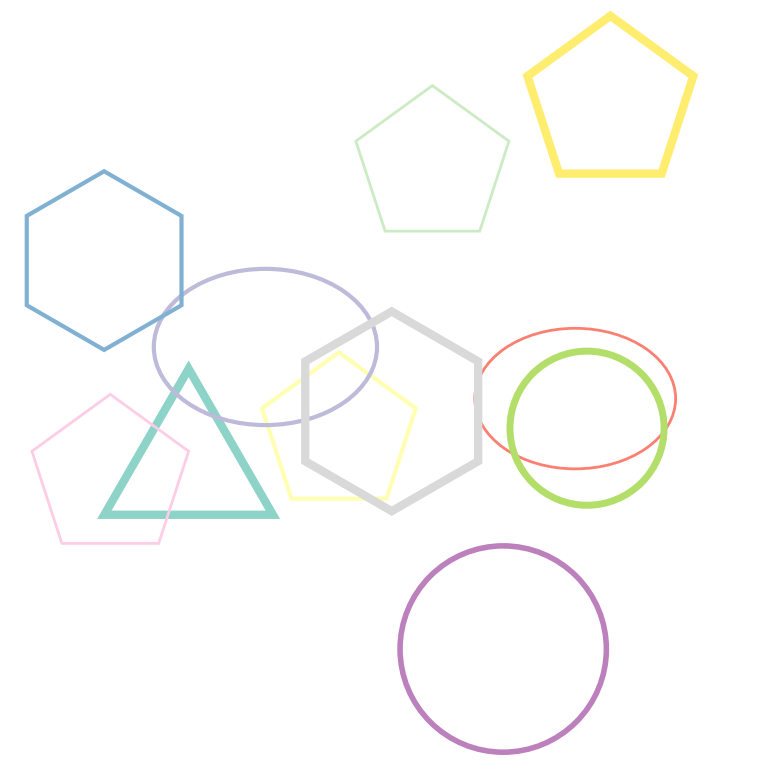[{"shape": "triangle", "thickness": 3, "radius": 0.63, "center": [0.245, 0.395]}, {"shape": "pentagon", "thickness": 1.5, "radius": 0.52, "center": [0.44, 0.437]}, {"shape": "oval", "thickness": 1.5, "radius": 0.72, "center": [0.345, 0.549]}, {"shape": "oval", "thickness": 1, "radius": 0.65, "center": [0.747, 0.482]}, {"shape": "hexagon", "thickness": 1.5, "radius": 0.58, "center": [0.135, 0.662]}, {"shape": "circle", "thickness": 2.5, "radius": 0.5, "center": [0.762, 0.444]}, {"shape": "pentagon", "thickness": 1, "radius": 0.53, "center": [0.143, 0.381]}, {"shape": "hexagon", "thickness": 3, "radius": 0.65, "center": [0.509, 0.466]}, {"shape": "circle", "thickness": 2, "radius": 0.67, "center": [0.654, 0.157]}, {"shape": "pentagon", "thickness": 1, "radius": 0.52, "center": [0.562, 0.784]}, {"shape": "pentagon", "thickness": 3, "radius": 0.57, "center": [0.793, 0.866]}]